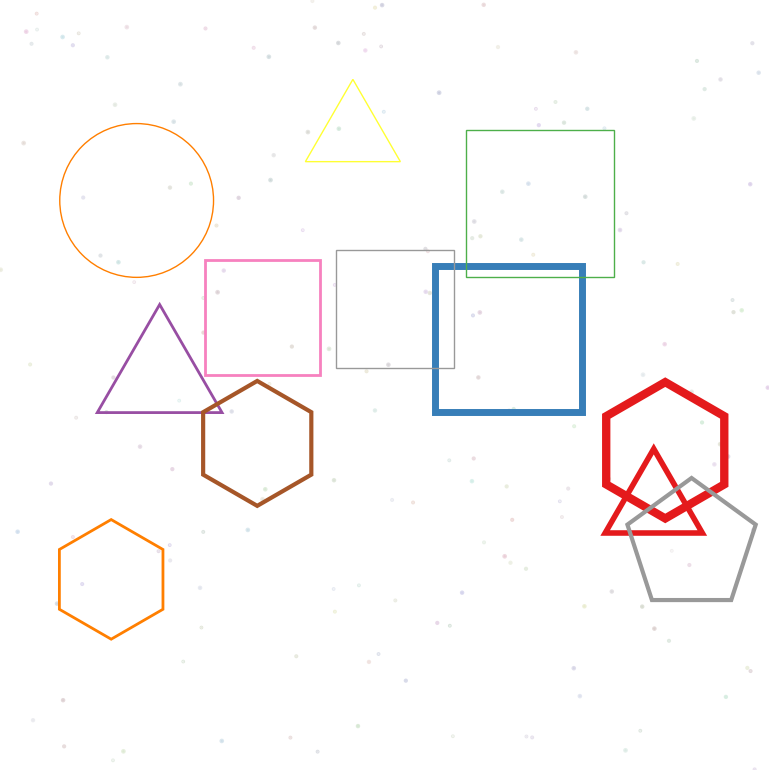[{"shape": "hexagon", "thickness": 3, "radius": 0.44, "center": [0.864, 0.415]}, {"shape": "triangle", "thickness": 2, "radius": 0.36, "center": [0.849, 0.344]}, {"shape": "square", "thickness": 2.5, "radius": 0.48, "center": [0.661, 0.56]}, {"shape": "square", "thickness": 0.5, "radius": 0.48, "center": [0.702, 0.736]}, {"shape": "triangle", "thickness": 1, "radius": 0.47, "center": [0.207, 0.511]}, {"shape": "hexagon", "thickness": 1, "radius": 0.39, "center": [0.144, 0.248]}, {"shape": "circle", "thickness": 0.5, "radius": 0.5, "center": [0.177, 0.74]}, {"shape": "triangle", "thickness": 0.5, "radius": 0.36, "center": [0.458, 0.826]}, {"shape": "hexagon", "thickness": 1.5, "radius": 0.41, "center": [0.334, 0.424]}, {"shape": "square", "thickness": 1, "radius": 0.37, "center": [0.341, 0.588]}, {"shape": "pentagon", "thickness": 1.5, "radius": 0.44, "center": [0.898, 0.292]}, {"shape": "square", "thickness": 0.5, "radius": 0.38, "center": [0.513, 0.599]}]